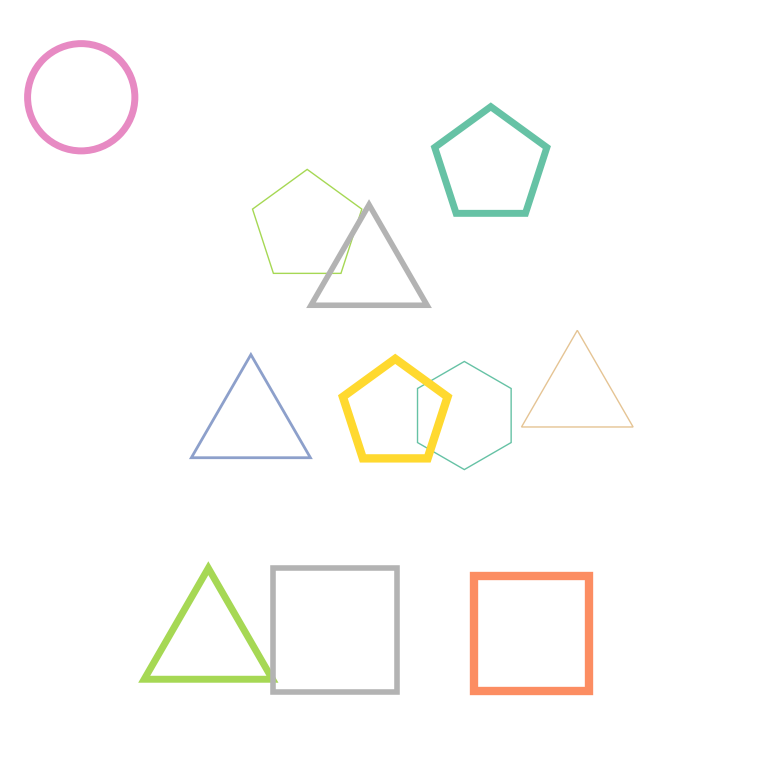[{"shape": "pentagon", "thickness": 2.5, "radius": 0.38, "center": [0.637, 0.785]}, {"shape": "hexagon", "thickness": 0.5, "radius": 0.35, "center": [0.603, 0.46]}, {"shape": "square", "thickness": 3, "radius": 0.37, "center": [0.691, 0.177]}, {"shape": "triangle", "thickness": 1, "radius": 0.45, "center": [0.326, 0.45]}, {"shape": "circle", "thickness": 2.5, "radius": 0.35, "center": [0.105, 0.874]}, {"shape": "triangle", "thickness": 2.5, "radius": 0.48, "center": [0.271, 0.166]}, {"shape": "pentagon", "thickness": 0.5, "radius": 0.37, "center": [0.399, 0.705]}, {"shape": "pentagon", "thickness": 3, "radius": 0.36, "center": [0.513, 0.463]}, {"shape": "triangle", "thickness": 0.5, "radius": 0.42, "center": [0.75, 0.487]}, {"shape": "square", "thickness": 2, "radius": 0.4, "center": [0.435, 0.182]}, {"shape": "triangle", "thickness": 2, "radius": 0.44, "center": [0.479, 0.647]}]